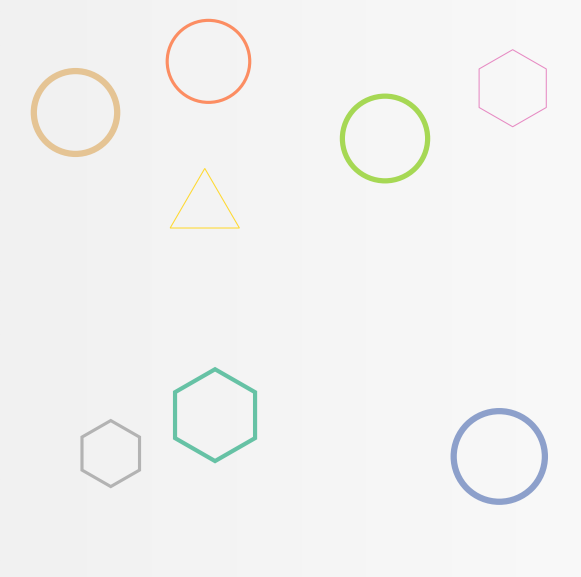[{"shape": "hexagon", "thickness": 2, "radius": 0.4, "center": [0.37, 0.28]}, {"shape": "circle", "thickness": 1.5, "radius": 0.36, "center": [0.359, 0.893]}, {"shape": "circle", "thickness": 3, "radius": 0.39, "center": [0.859, 0.209]}, {"shape": "hexagon", "thickness": 0.5, "radius": 0.33, "center": [0.882, 0.846]}, {"shape": "circle", "thickness": 2.5, "radius": 0.37, "center": [0.662, 0.759]}, {"shape": "triangle", "thickness": 0.5, "radius": 0.34, "center": [0.352, 0.639]}, {"shape": "circle", "thickness": 3, "radius": 0.36, "center": [0.13, 0.804]}, {"shape": "hexagon", "thickness": 1.5, "radius": 0.29, "center": [0.191, 0.214]}]